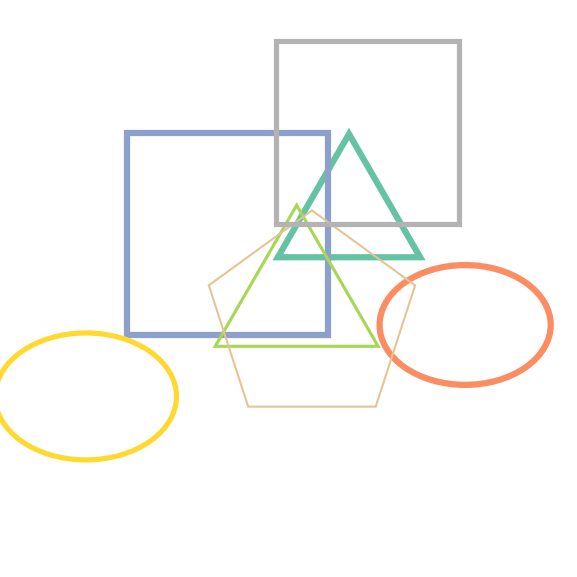[{"shape": "triangle", "thickness": 3, "radius": 0.71, "center": [0.604, 0.625]}, {"shape": "oval", "thickness": 3, "radius": 0.74, "center": [0.805, 0.436]}, {"shape": "square", "thickness": 3, "radius": 0.87, "center": [0.394, 0.594]}, {"shape": "triangle", "thickness": 1.5, "radius": 0.81, "center": [0.514, 0.481]}, {"shape": "oval", "thickness": 2.5, "radius": 0.79, "center": [0.149, 0.313]}, {"shape": "pentagon", "thickness": 1, "radius": 0.94, "center": [0.54, 0.447]}, {"shape": "square", "thickness": 2.5, "radius": 0.79, "center": [0.636, 0.769]}]